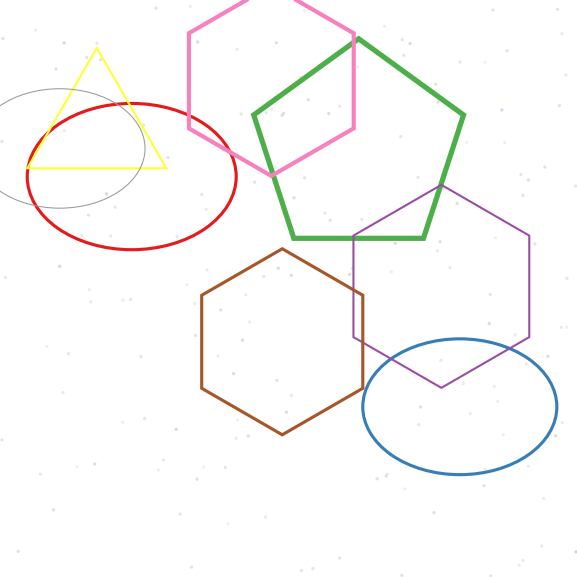[{"shape": "oval", "thickness": 1.5, "radius": 0.9, "center": [0.228, 0.693]}, {"shape": "oval", "thickness": 1.5, "radius": 0.84, "center": [0.796, 0.295]}, {"shape": "pentagon", "thickness": 2.5, "radius": 0.96, "center": [0.621, 0.741]}, {"shape": "hexagon", "thickness": 1, "radius": 0.88, "center": [0.764, 0.503]}, {"shape": "triangle", "thickness": 1, "radius": 0.69, "center": [0.168, 0.777]}, {"shape": "hexagon", "thickness": 1.5, "radius": 0.81, "center": [0.489, 0.407]}, {"shape": "hexagon", "thickness": 2, "radius": 0.82, "center": [0.47, 0.859]}, {"shape": "oval", "thickness": 0.5, "radius": 0.74, "center": [0.103, 0.742]}]